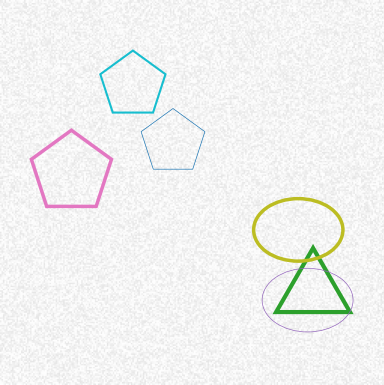[{"shape": "pentagon", "thickness": 0.5, "radius": 0.44, "center": [0.449, 0.631]}, {"shape": "triangle", "thickness": 3, "radius": 0.55, "center": [0.813, 0.245]}, {"shape": "oval", "thickness": 0.5, "radius": 0.59, "center": [0.799, 0.22]}, {"shape": "pentagon", "thickness": 2.5, "radius": 0.55, "center": [0.185, 0.552]}, {"shape": "oval", "thickness": 2.5, "radius": 0.58, "center": [0.775, 0.403]}, {"shape": "pentagon", "thickness": 1.5, "radius": 0.45, "center": [0.345, 0.78]}]